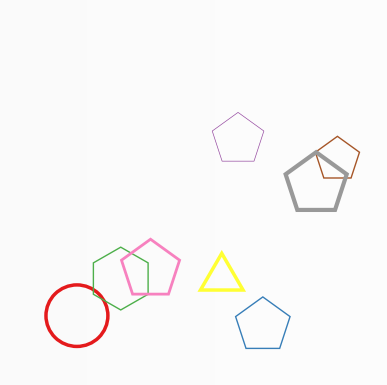[{"shape": "circle", "thickness": 2.5, "radius": 0.4, "center": [0.199, 0.18]}, {"shape": "pentagon", "thickness": 1, "radius": 0.37, "center": [0.678, 0.155]}, {"shape": "hexagon", "thickness": 1, "radius": 0.41, "center": [0.312, 0.276]}, {"shape": "pentagon", "thickness": 0.5, "radius": 0.35, "center": [0.614, 0.638]}, {"shape": "triangle", "thickness": 2.5, "radius": 0.32, "center": [0.572, 0.278]}, {"shape": "pentagon", "thickness": 1, "radius": 0.3, "center": [0.871, 0.586]}, {"shape": "pentagon", "thickness": 2, "radius": 0.39, "center": [0.388, 0.3]}, {"shape": "pentagon", "thickness": 3, "radius": 0.41, "center": [0.816, 0.522]}]